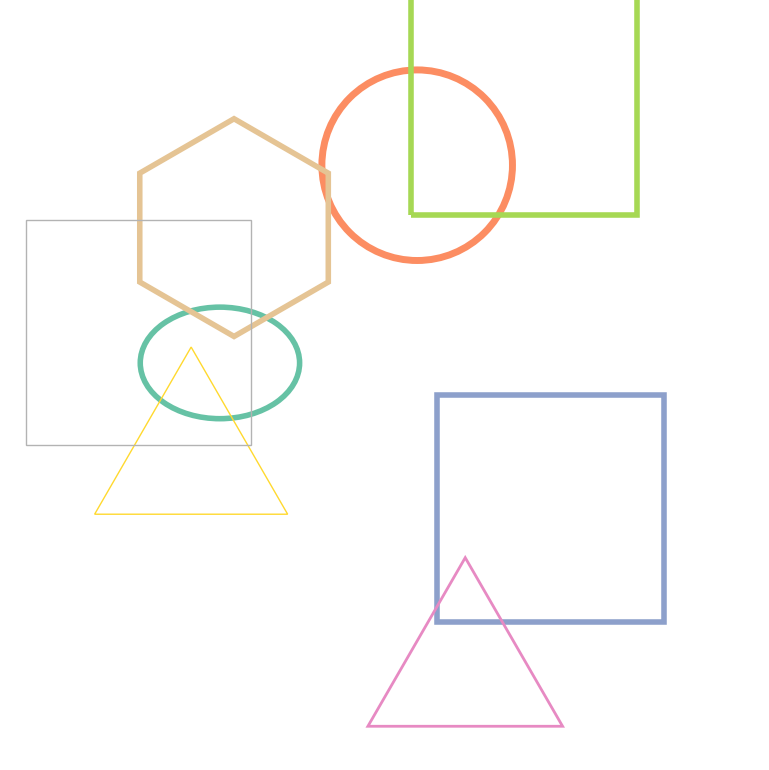[{"shape": "oval", "thickness": 2, "radius": 0.52, "center": [0.286, 0.529]}, {"shape": "circle", "thickness": 2.5, "radius": 0.62, "center": [0.542, 0.785]}, {"shape": "square", "thickness": 2, "radius": 0.74, "center": [0.715, 0.34]}, {"shape": "triangle", "thickness": 1, "radius": 0.73, "center": [0.604, 0.13]}, {"shape": "square", "thickness": 2, "radius": 0.73, "center": [0.681, 0.868]}, {"shape": "triangle", "thickness": 0.5, "radius": 0.72, "center": [0.248, 0.405]}, {"shape": "hexagon", "thickness": 2, "radius": 0.71, "center": [0.304, 0.704]}, {"shape": "square", "thickness": 0.5, "radius": 0.73, "center": [0.18, 0.569]}]